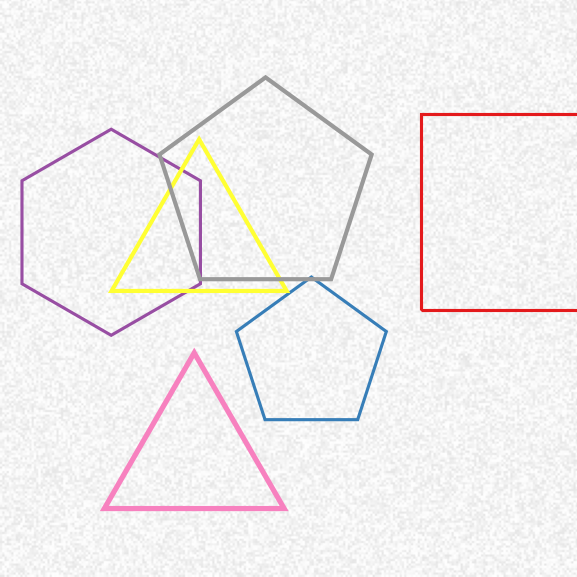[{"shape": "square", "thickness": 1.5, "radius": 0.85, "center": [0.899, 0.632]}, {"shape": "pentagon", "thickness": 1.5, "radius": 0.68, "center": [0.539, 0.383]}, {"shape": "hexagon", "thickness": 1.5, "radius": 0.89, "center": [0.193, 0.597]}, {"shape": "triangle", "thickness": 2, "radius": 0.88, "center": [0.345, 0.583]}, {"shape": "triangle", "thickness": 2.5, "radius": 0.9, "center": [0.336, 0.208]}, {"shape": "pentagon", "thickness": 2, "radius": 0.97, "center": [0.46, 0.672]}]